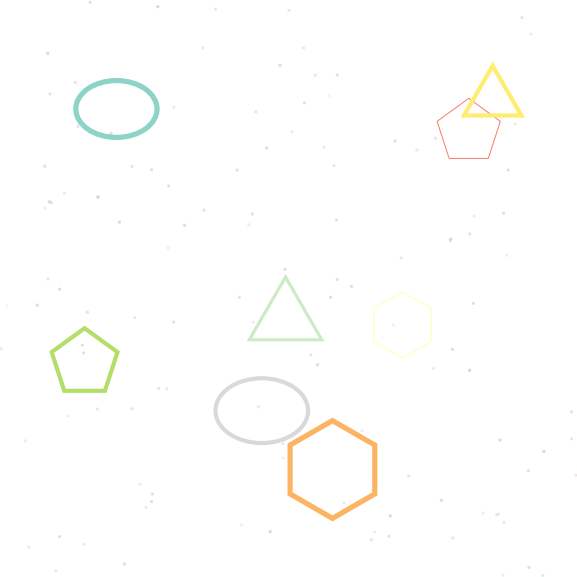[{"shape": "oval", "thickness": 2.5, "radius": 0.35, "center": [0.202, 0.81]}, {"shape": "hexagon", "thickness": 0.5, "radius": 0.29, "center": [0.697, 0.437]}, {"shape": "pentagon", "thickness": 0.5, "radius": 0.29, "center": [0.812, 0.771]}, {"shape": "hexagon", "thickness": 2.5, "radius": 0.42, "center": [0.576, 0.186]}, {"shape": "pentagon", "thickness": 2, "radius": 0.3, "center": [0.146, 0.371]}, {"shape": "oval", "thickness": 2, "radius": 0.4, "center": [0.453, 0.288]}, {"shape": "triangle", "thickness": 1.5, "radius": 0.36, "center": [0.494, 0.447]}, {"shape": "triangle", "thickness": 2, "radius": 0.29, "center": [0.853, 0.828]}]